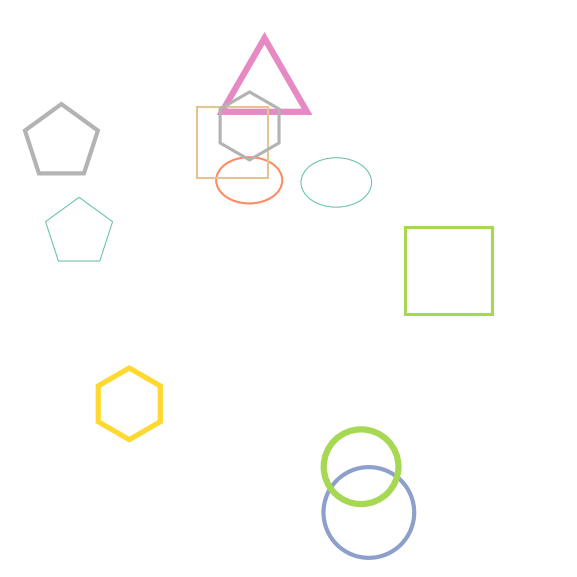[{"shape": "pentagon", "thickness": 0.5, "radius": 0.3, "center": [0.137, 0.596]}, {"shape": "oval", "thickness": 0.5, "radius": 0.31, "center": [0.582, 0.683]}, {"shape": "oval", "thickness": 1, "radius": 0.29, "center": [0.432, 0.687]}, {"shape": "circle", "thickness": 2, "radius": 0.39, "center": [0.639, 0.112]}, {"shape": "triangle", "thickness": 3, "radius": 0.43, "center": [0.458, 0.848]}, {"shape": "square", "thickness": 1.5, "radius": 0.38, "center": [0.777, 0.53]}, {"shape": "circle", "thickness": 3, "radius": 0.32, "center": [0.625, 0.191]}, {"shape": "hexagon", "thickness": 2.5, "radius": 0.31, "center": [0.224, 0.3]}, {"shape": "square", "thickness": 1, "radius": 0.31, "center": [0.402, 0.752]}, {"shape": "pentagon", "thickness": 2, "radius": 0.33, "center": [0.106, 0.753]}, {"shape": "hexagon", "thickness": 1.5, "radius": 0.29, "center": [0.432, 0.781]}]